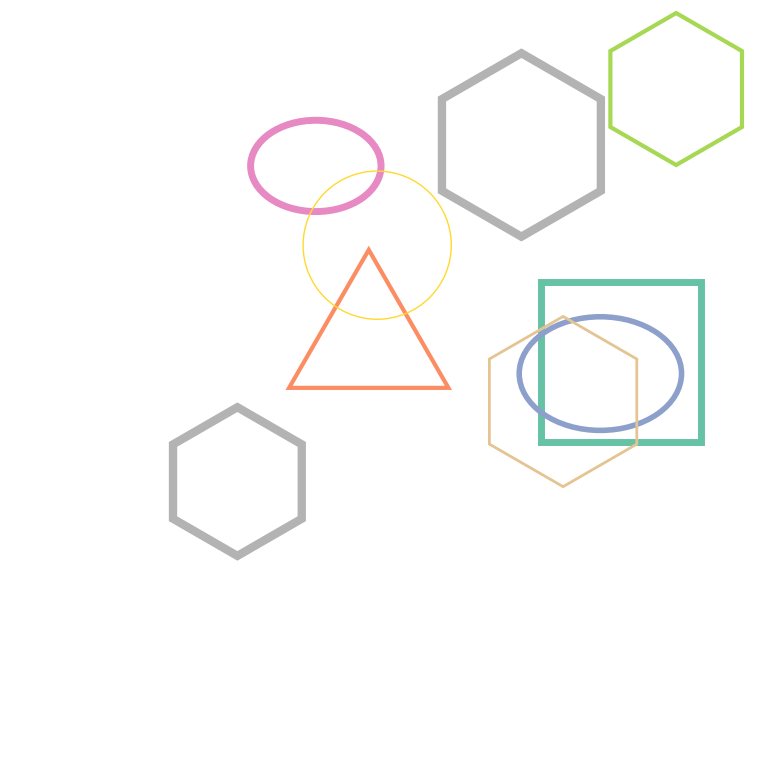[{"shape": "square", "thickness": 2.5, "radius": 0.52, "center": [0.807, 0.53]}, {"shape": "triangle", "thickness": 1.5, "radius": 0.6, "center": [0.479, 0.556]}, {"shape": "oval", "thickness": 2, "radius": 0.53, "center": [0.78, 0.515]}, {"shape": "oval", "thickness": 2.5, "radius": 0.42, "center": [0.41, 0.785]}, {"shape": "hexagon", "thickness": 1.5, "radius": 0.49, "center": [0.878, 0.884]}, {"shape": "circle", "thickness": 0.5, "radius": 0.48, "center": [0.49, 0.682]}, {"shape": "hexagon", "thickness": 1, "radius": 0.55, "center": [0.731, 0.478]}, {"shape": "hexagon", "thickness": 3, "radius": 0.6, "center": [0.677, 0.812]}, {"shape": "hexagon", "thickness": 3, "radius": 0.48, "center": [0.308, 0.375]}]